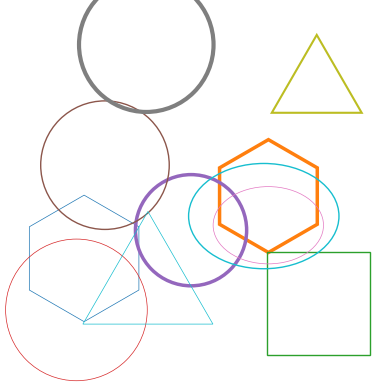[{"shape": "hexagon", "thickness": 0.5, "radius": 0.82, "center": [0.218, 0.329]}, {"shape": "hexagon", "thickness": 2.5, "radius": 0.73, "center": [0.697, 0.491]}, {"shape": "square", "thickness": 1, "radius": 0.67, "center": [0.827, 0.212]}, {"shape": "circle", "thickness": 0.5, "radius": 0.92, "center": [0.199, 0.195]}, {"shape": "circle", "thickness": 2.5, "radius": 0.72, "center": [0.496, 0.402]}, {"shape": "circle", "thickness": 1, "radius": 0.83, "center": [0.273, 0.571]}, {"shape": "oval", "thickness": 0.5, "radius": 0.72, "center": [0.697, 0.415]}, {"shape": "circle", "thickness": 3, "radius": 0.87, "center": [0.38, 0.884]}, {"shape": "triangle", "thickness": 1.5, "radius": 0.67, "center": [0.823, 0.774]}, {"shape": "oval", "thickness": 1, "radius": 0.98, "center": [0.685, 0.439]}, {"shape": "triangle", "thickness": 0.5, "radius": 0.98, "center": [0.384, 0.256]}]